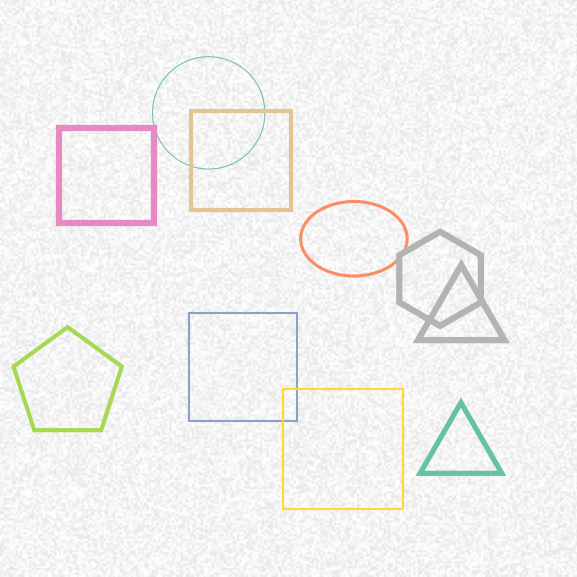[{"shape": "circle", "thickness": 0.5, "radius": 0.49, "center": [0.361, 0.804]}, {"shape": "triangle", "thickness": 2.5, "radius": 0.41, "center": [0.798, 0.22]}, {"shape": "oval", "thickness": 1.5, "radius": 0.46, "center": [0.613, 0.586]}, {"shape": "square", "thickness": 1, "radius": 0.47, "center": [0.42, 0.364]}, {"shape": "square", "thickness": 3, "radius": 0.41, "center": [0.185, 0.695]}, {"shape": "pentagon", "thickness": 2, "radius": 0.49, "center": [0.117, 0.334]}, {"shape": "square", "thickness": 1, "radius": 0.52, "center": [0.594, 0.222]}, {"shape": "square", "thickness": 2, "radius": 0.43, "center": [0.417, 0.721]}, {"shape": "hexagon", "thickness": 3, "radius": 0.41, "center": [0.762, 0.516]}, {"shape": "triangle", "thickness": 3, "radius": 0.43, "center": [0.799, 0.453]}]